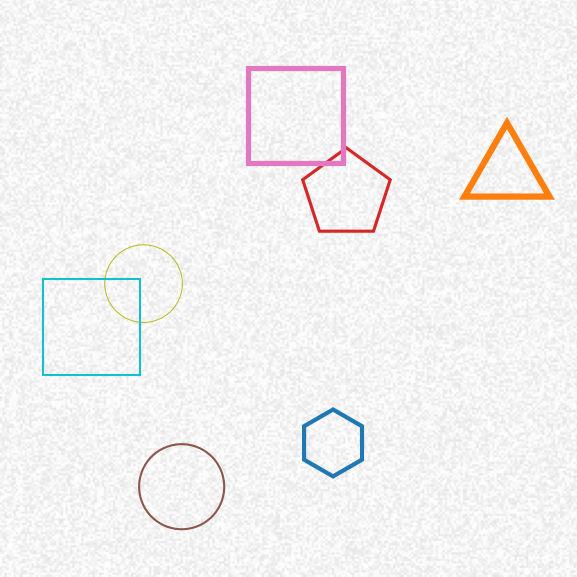[{"shape": "hexagon", "thickness": 2, "radius": 0.29, "center": [0.577, 0.232]}, {"shape": "triangle", "thickness": 3, "radius": 0.43, "center": [0.878, 0.701]}, {"shape": "pentagon", "thickness": 1.5, "radius": 0.4, "center": [0.6, 0.663]}, {"shape": "circle", "thickness": 1, "radius": 0.37, "center": [0.315, 0.156]}, {"shape": "square", "thickness": 2.5, "radius": 0.41, "center": [0.512, 0.799]}, {"shape": "circle", "thickness": 0.5, "radius": 0.34, "center": [0.249, 0.508]}, {"shape": "square", "thickness": 1, "radius": 0.42, "center": [0.158, 0.433]}]